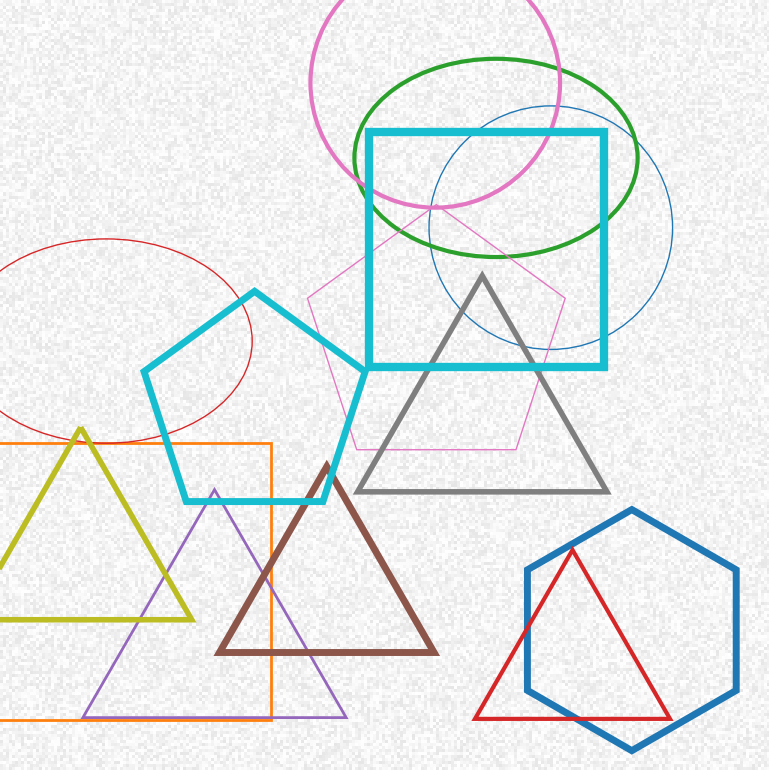[{"shape": "circle", "thickness": 0.5, "radius": 0.79, "center": [0.715, 0.704]}, {"shape": "hexagon", "thickness": 2.5, "radius": 0.78, "center": [0.821, 0.182]}, {"shape": "square", "thickness": 1, "radius": 0.9, "center": [0.172, 0.244]}, {"shape": "oval", "thickness": 1.5, "radius": 0.92, "center": [0.644, 0.795]}, {"shape": "triangle", "thickness": 1.5, "radius": 0.73, "center": [0.744, 0.14]}, {"shape": "oval", "thickness": 0.5, "radius": 0.95, "center": [0.138, 0.557]}, {"shape": "triangle", "thickness": 1, "radius": 0.99, "center": [0.279, 0.167]}, {"shape": "triangle", "thickness": 2.5, "radius": 0.8, "center": [0.424, 0.233]}, {"shape": "pentagon", "thickness": 0.5, "radius": 0.88, "center": [0.567, 0.558]}, {"shape": "circle", "thickness": 1.5, "radius": 0.81, "center": [0.565, 0.892]}, {"shape": "triangle", "thickness": 2, "radius": 0.93, "center": [0.626, 0.455]}, {"shape": "triangle", "thickness": 2, "radius": 0.83, "center": [0.105, 0.278]}, {"shape": "pentagon", "thickness": 2.5, "radius": 0.75, "center": [0.331, 0.471]}, {"shape": "square", "thickness": 3, "radius": 0.76, "center": [0.632, 0.677]}]